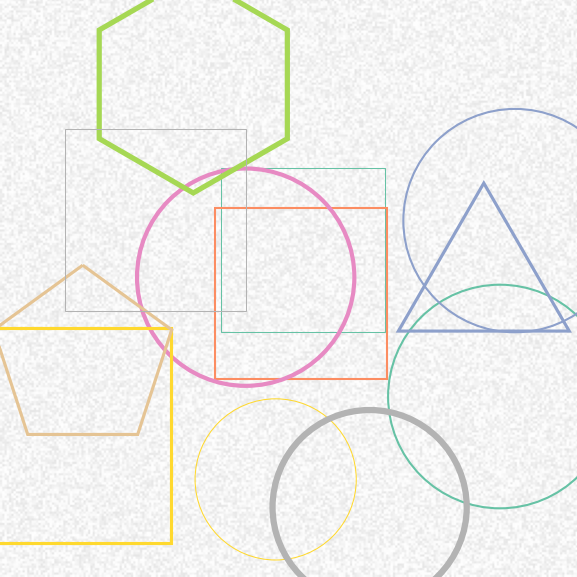[{"shape": "square", "thickness": 0.5, "radius": 0.71, "center": [0.525, 0.566]}, {"shape": "circle", "thickness": 1, "radius": 0.97, "center": [0.866, 0.313]}, {"shape": "square", "thickness": 1, "radius": 0.74, "center": [0.521, 0.491]}, {"shape": "circle", "thickness": 1, "radius": 0.97, "center": [0.892, 0.617]}, {"shape": "triangle", "thickness": 1.5, "radius": 0.85, "center": [0.838, 0.511]}, {"shape": "circle", "thickness": 2, "radius": 0.94, "center": [0.425, 0.519]}, {"shape": "hexagon", "thickness": 2.5, "radius": 0.94, "center": [0.335, 0.853]}, {"shape": "square", "thickness": 1.5, "radius": 0.93, "center": [0.11, 0.245]}, {"shape": "circle", "thickness": 0.5, "radius": 0.7, "center": [0.477, 0.169]}, {"shape": "pentagon", "thickness": 1.5, "radius": 0.81, "center": [0.143, 0.378]}, {"shape": "circle", "thickness": 3, "radius": 0.84, "center": [0.64, 0.121]}, {"shape": "square", "thickness": 0.5, "radius": 0.79, "center": [0.269, 0.618]}]